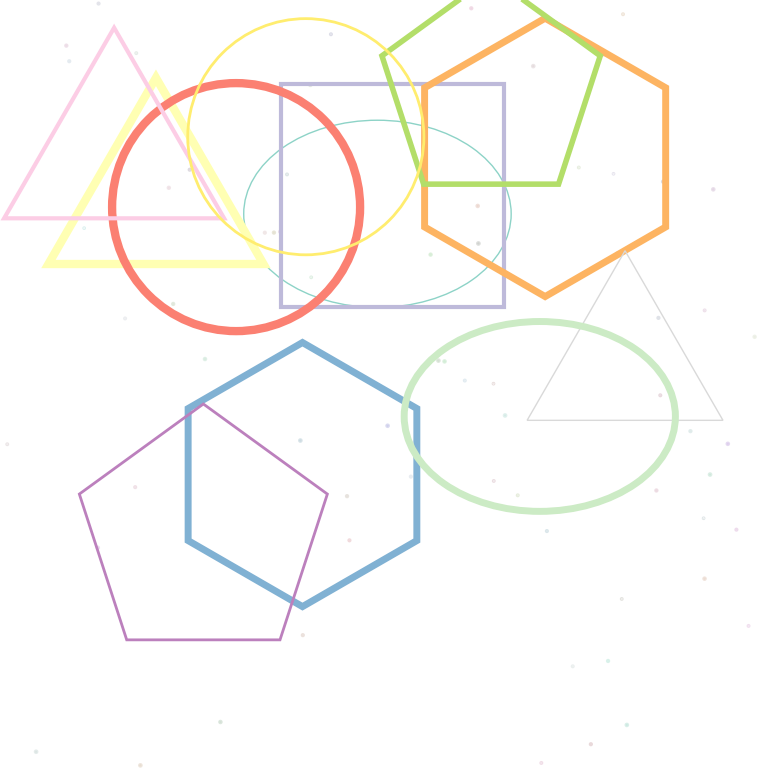[{"shape": "oval", "thickness": 0.5, "radius": 0.87, "center": [0.49, 0.722]}, {"shape": "triangle", "thickness": 3, "radius": 0.81, "center": [0.203, 0.738]}, {"shape": "square", "thickness": 1.5, "radius": 0.72, "center": [0.51, 0.746]}, {"shape": "circle", "thickness": 3, "radius": 0.81, "center": [0.307, 0.731]}, {"shape": "hexagon", "thickness": 2.5, "radius": 0.86, "center": [0.393, 0.384]}, {"shape": "hexagon", "thickness": 2.5, "radius": 0.9, "center": [0.708, 0.796]}, {"shape": "pentagon", "thickness": 2, "radius": 0.75, "center": [0.638, 0.881]}, {"shape": "triangle", "thickness": 1.5, "radius": 0.82, "center": [0.148, 0.799]}, {"shape": "triangle", "thickness": 0.5, "radius": 0.73, "center": [0.812, 0.528]}, {"shape": "pentagon", "thickness": 1, "radius": 0.85, "center": [0.264, 0.306]}, {"shape": "oval", "thickness": 2.5, "radius": 0.88, "center": [0.701, 0.459]}, {"shape": "circle", "thickness": 1, "radius": 0.77, "center": [0.397, 0.822]}]